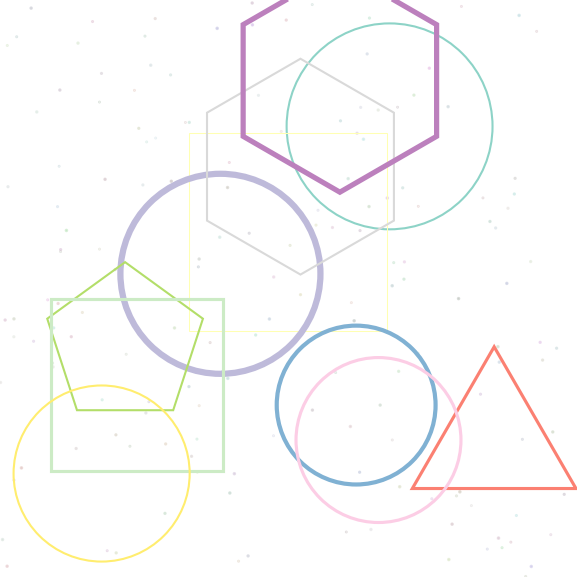[{"shape": "circle", "thickness": 1, "radius": 0.89, "center": [0.675, 0.78]}, {"shape": "square", "thickness": 0.5, "radius": 0.86, "center": [0.499, 0.598]}, {"shape": "circle", "thickness": 3, "radius": 0.87, "center": [0.382, 0.525]}, {"shape": "triangle", "thickness": 1.5, "radius": 0.82, "center": [0.856, 0.235]}, {"shape": "circle", "thickness": 2, "radius": 0.69, "center": [0.617, 0.298]}, {"shape": "pentagon", "thickness": 1, "radius": 0.71, "center": [0.217, 0.403]}, {"shape": "circle", "thickness": 1.5, "radius": 0.71, "center": [0.655, 0.237]}, {"shape": "hexagon", "thickness": 1, "radius": 0.93, "center": [0.52, 0.711]}, {"shape": "hexagon", "thickness": 2.5, "radius": 0.97, "center": [0.589, 0.86]}, {"shape": "square", "thickness": 1.5, "radius": 0.75, "center": [0.237, 0.333]}, {"shape": "circle", "thickness": 1, "radius": 0.76, "center": [0.176, 0.179]}]